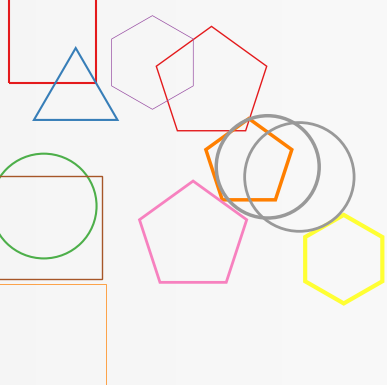[{"shape": "square", "thickness": 1.5, "radius": 0.56, "center": [0.135, 0.896]}, {"shape": "pentagon", "thickness": 1, "radius": 0.75, "center": [0.546, 0.782]}, {"shape": "triangle", "thickness": 1.5, "radius": 0.62, "center": [0.195, 0.751]}, {"shape": "circle", "thickness": 1.5, "radius": 0.68, "center": [0.113, 0.465]}, {"shape": "hexagon", "thickness": 0.5, "radius": 0.61, "center": [0.393, 0.838]}, {"shape": "pentagon", "thickness": 2.5, "radius": 0.58, "center": [0.642, 0.575]}, {"shape": "square", "thickness": 0.5, "radius": 0.69, "center": [0.135, 0.124]}, {"shape": "hexagon", "thickness": 3, "radius": 0.57, "center": [0.887, 0.327]}, {"shape": "square", "thickness": 1, "radius": 0.67, "center": [0.13, 0.41]}, {"shape": "pentagon", "thickness": 2, "radius": 0.73, "center": [0.498, 0.384]}, {"shape": "circle", "thickness": 2.5, "radius": 0.66, "center": [0.691, 0.567]}, {"shape": "circle", "thickness": 2, "radius": 0.71, "center": [0.773, 0.54]}]